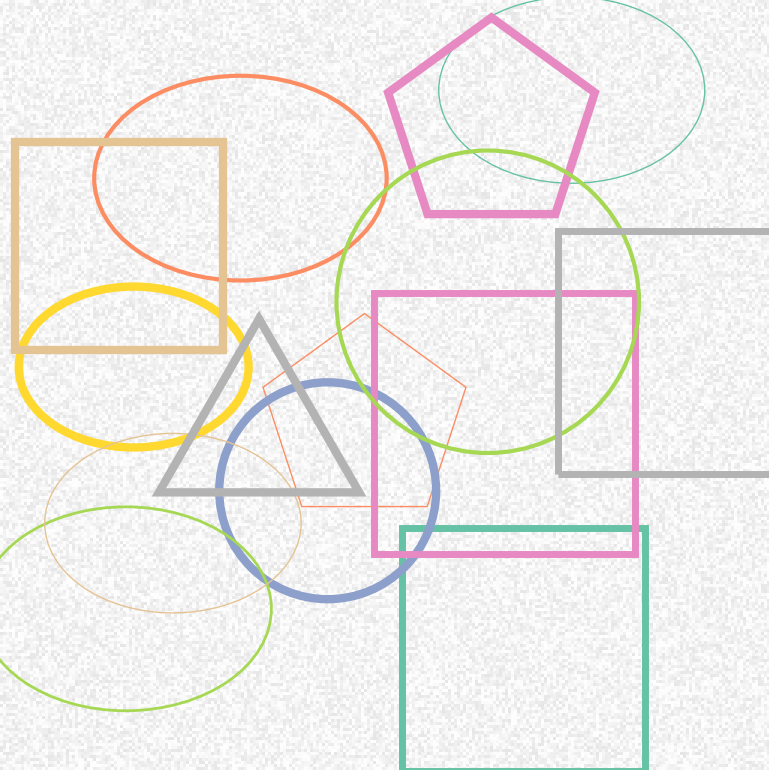[{"shape": "square", "thickness": 2.5, "radius": 0.79, "center": [0.68, 0.157]}, {"shape": "oval", "thickness": 0.5, "radius": 0.86, "center": [0.743, 0.883]}, {"shape": "oval", "thickness": 1.5, "radius": 0.95, "center": [0.312, 0.769]}, {"shape": "pentagon", "thickness": 0.5, "radius": 0.69, "center": [0.473, 0.454]}, {"shape": "circle", "thickness": 3, "radius": 0.7, "center": [0.426, 0.363]}, {"shape": "square", "thickness": 2.5, "radius": 0.85, "center": [0.655, 0.45]}, {"shape": "pentagon", "thickness": 3, "radius": 0.71, "center": [0.638, 0.836]}, {"shape": "oval", "thickness": 1, "radius": 0.95, "center": [0.163, 0.209]}, {"shape": "circle", "thickness": 1.5, "radius": 0.98, "center": [0.633, 0.608]}, {"shape": "oval", "thickness": 3, "radius": 0.75, "center": [0.174, 0.523]}, {"shape": "square", "thickness": 3, "radius": 0.68, "center": [0.154, 0.681]}, {"shape": "oval", "thickness": 0.5, "radius": 0.83, "center": [0.225, 0.321]}, {"shape": "triangle", "thickness": 3, "radius": 0.75, "center": [0.336, 0.436]}, {"shape": "square", "thickness": 2.5, "radius": 0.79, "center": [0.883, 0.542]}]